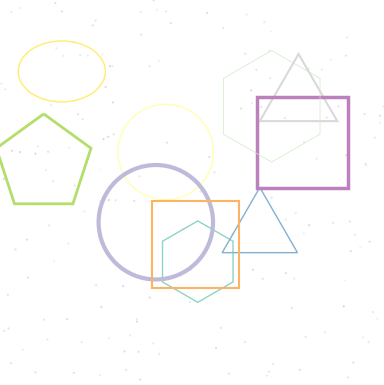[{"shape": "hexagon", "thickness": 1, "radius": 0.53, "center": [0.514, 0.32]}, {"shape": "circle", "thickness": 1, "radius": 0.62, "center": [0.43, 0.605]}, {"shape": "circle", "thickness": 3, "radius": 0.74, "center": [0.405, 0.423]}, {"shape": "triangle", "thickness": 1, "radius": 0.56, "center": [0.675, 0.4]}, {"shape": "square", "thickness": 1.5, "radius": 0.57, "center": [0.508, 0.364]}, {"shape": "pentagon", "thickness": 2, "radius": 0.65, "center": [0.113, 0.575]}, {"shape": "triangle", "thickness": 1.5, "radius": 0.58, "center": [0.775, 0.743]}, {"shape": "square", "thickness": 2.5, "radius": 0.59, "center": [0.787, 0.629]}, {"shape": "hexagon", "thickness": 0.5, "radius": 0.72, "center": [0.706, 0.724]}, {"shape": "oval", "thickness": 1, "radius": 0.57, "center": [0.161, 0.815]}]